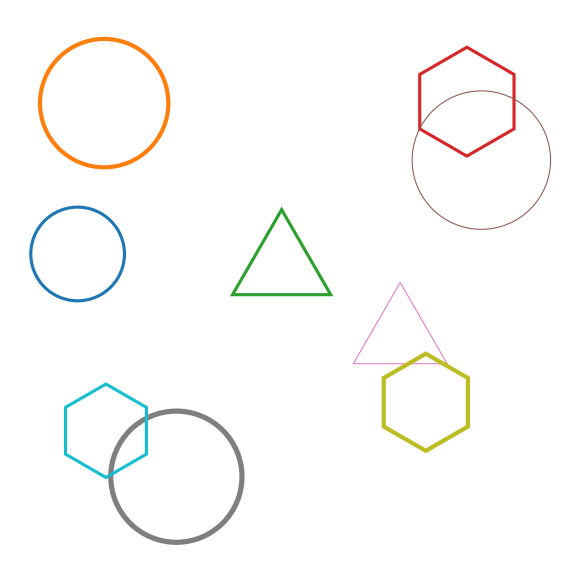[{"shape": "circle", "thickness": 1.5, "radius": 0.41, "center": [0.134, 0.559]}, {"shape": "circle", "thickness": 2, "radius": 0.56, "center": [0.18, 0.821]}, {"shape": "triangle", "thickness": 1.5, "radius": 0.49, "center": [0.488, 0.538]}, {"shape": "hexagon", "thickness": 1.5, "radius": 0.47, "center": [0.808, 0.823]}, {"shape": "circle", "thickness": 0.5, "radius": 0.6, "center": [0.834, 0.722]}, {"shape": "triangle", "thickness": 0.5, "radius": 0.47, "center": [0.693, 0.416]}, {"shape": "circle", "thickness": 2.5, "radius": 0.57, "center": [0.305, 0.174]}, {"shape": "hexagon", "thickness": 2, "radius": 0.42, "center": [0.737, 0.303]}, {"shape": "hexagon", "thickness": 1.5, "radius": 0.4, "center": [0.183, 0.253]}]